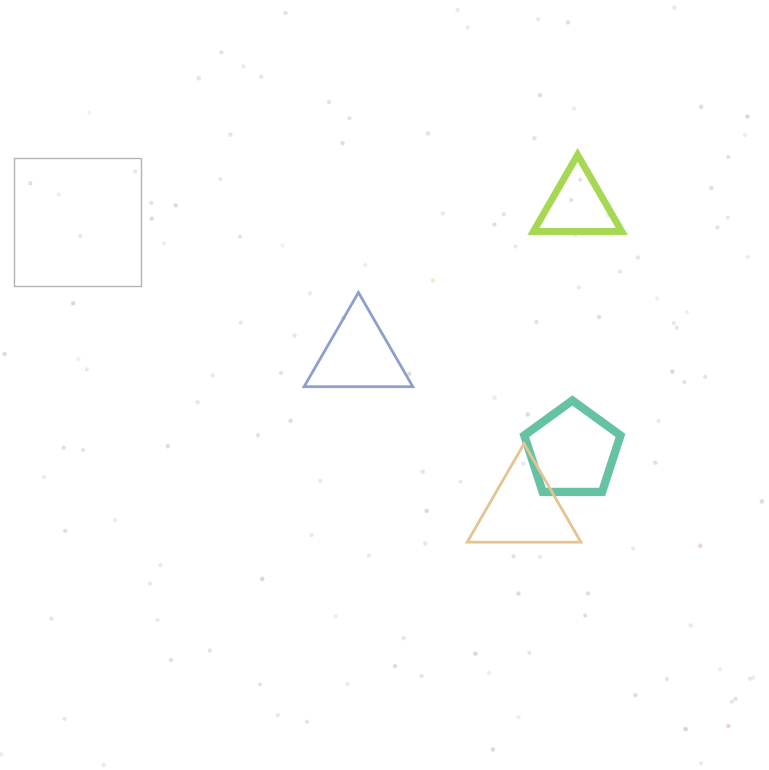[{"shape": "pentagon", "thickness": 3, "radius": 0.33, "center": [0.743, 0.414]}, {"shape": "triangle", "thickness": 1, "radius": 0.41, "center": [0.466, 0.539]}, {"shape": "triangle", "thickness": 2.5, "radius": 0.33, "center": [0.75, 0.733]}, {"shape": "triangle", "thickness": 1, "radius": 0.43, "center": [0.681, 0.339]}, {"shape": "square", "thickness": 0.5, "radius": 0.41, "center": [0.101, 0.712]}]